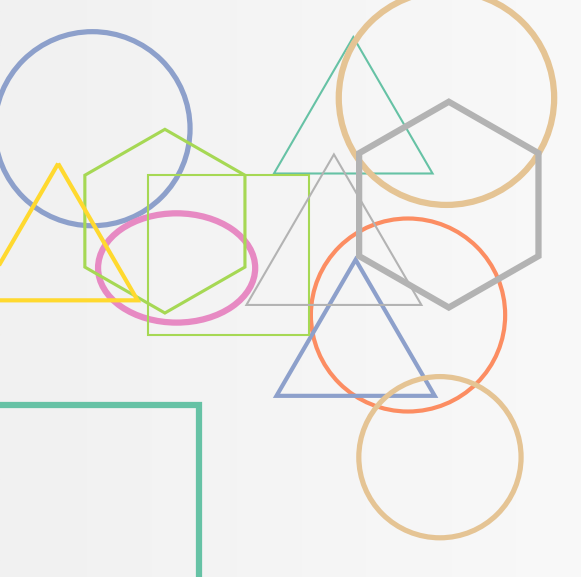[{"shape": "square", "thickness": 3, "radius": 0.92, "center": [0.159, 0.114]}, {"shape": "triangle", "thickness": 1, "radius": 0.79, "center": [0.608, 0.777]}, {"shape": "circle", "thickness": 2, "radius": 0.84, "center": [0.702, 0.454]}, {"shape": "triangle", "thickness": 2, "radius": 0.79, "center": [0.612, 0.392]}, {"shape": "circle", "thickness": 2.5, "radius": 0.84, "center": [0.159, 0.776]}, {"shape": "oval", "thickness": 3, "radius": 0.68, "center": [0.304, 0.535]}, {"shape": "hexagon", "thickness": 1.5, "radius": 0.8, "center": [0.284, 0.616]}, {"shape": "square", "thickness": 1, "radius": 0.69, "center": [0.393, 0.557]}, {"shape": "triangle", "thickness": 2, "radius": 0.79, "center": [0.1, 0.558]}, {"shape": "circle", "thickness": 2.5, "radius": 0.7, "center": [0.757, 0.207]}, {"shape": "circle", "thickness": 3, "radius": 0.93, "center": [0.768, 0.83]}, {"shape": "triangle", "thickness": 1, "radius": 0.87, "center": [0.574, 0.558]}, {"shape": "hexagon", "thickness": 3, "radius": 0.89, "center": [0.772, 0.645]}]